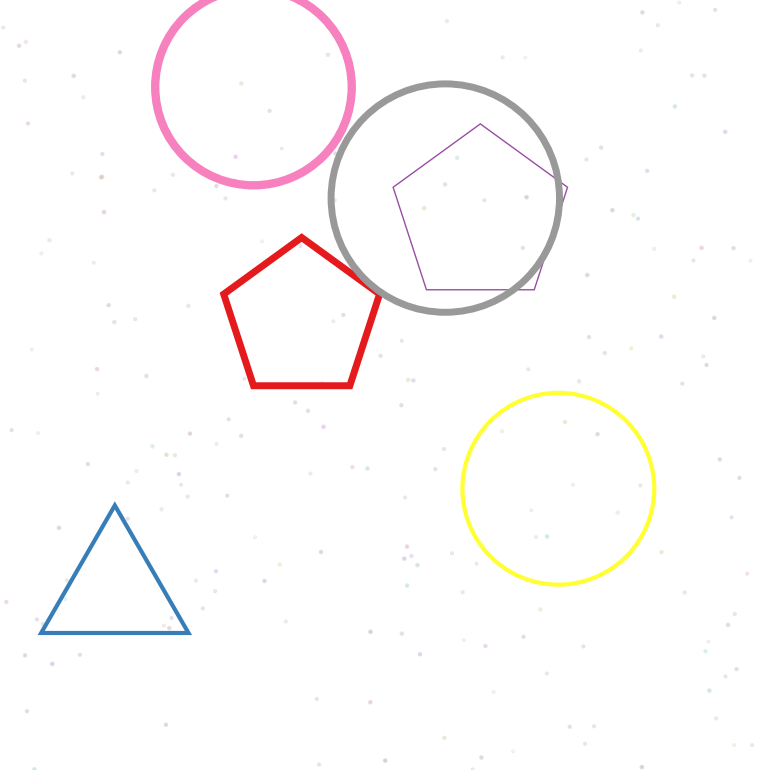[{"shape": "pentagon", "thickness": 2.5, "radius": 0.53, "center": [0.392, 0.585]}, {"shape": "triangle", "thickness": 1.5, "radius": 0.55, "center": [0.149, 0.233]}, {"shape": "pentagon", "thickness": 0.5, "radius": 0.6, "center": [0.624, 0.72]}, {"shape": "circle", "thickness": 1.5, "radius": 0.62, "center": [0.725, 0.365]}, {"shape": "circle", "thickness": 3, "radius": 0.64, "center": [0.329, 0.887]}, {"shape": "circle", "thickness": 2.5, "radius": 0.74, "center": [0.578, 0.743]}]